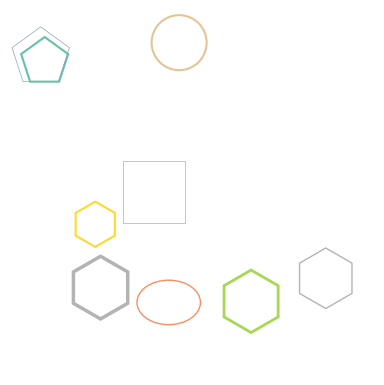[{"shape": "pentagon", "thickness": 1.5, "radius": 0.32, "center": [0.116, 0.84]}, {"shape": "oval", "thickness": 1, "radius": 0.41, "center": [0.438, 0.214]}, {"shape": "pentagon", "thickness": 0.5, "radius": 0.39, "center": [0.106, 0.852]}, {"shape": "square", "thickness": 0.5, "radius": 0.4, "center": [0.399, 0.502]}, {"shape": "hexagon", "thickness": 2, "radius": 0.41, "center": [0.652, 0.217]}, {"shape": "hexagon", "thickness": 1.5, "radius": 0.29, "center": [0.247, 0.418]}, {"shape": "circle", "thickness": 1.5, "radius": 0.36, "center": [0.465, 0.889]}, {"shape": "hexagon", "thickness": 2.5, "radius": 0.41, "center": [0.261, 0.253]}, {"shape": "hexagon", "thickness": 1, "radius": 0.39, "center": [0.846, 0.277]}]